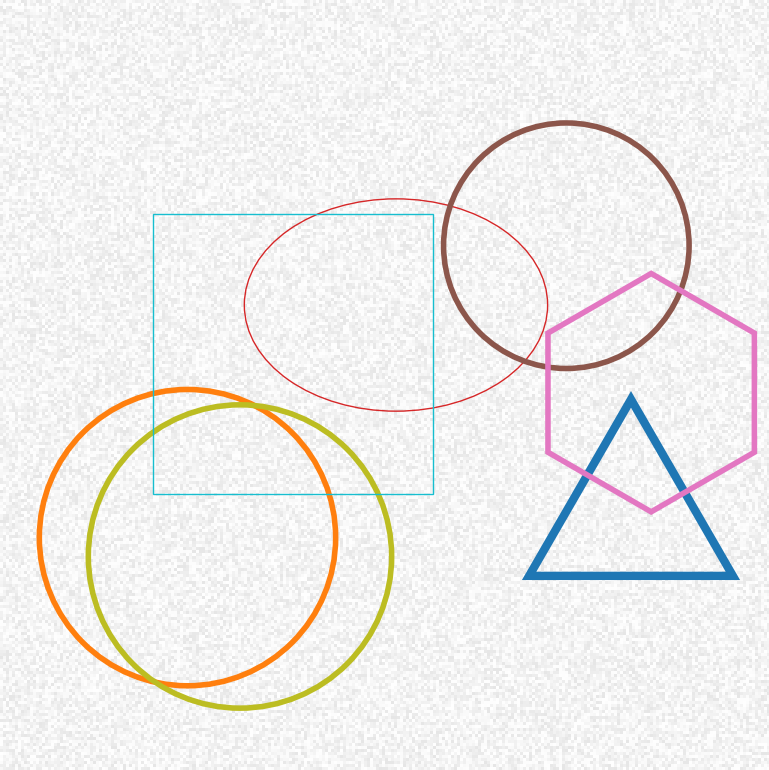[{"shape": "triangle", "thickness": 3, "radius": 0.76, "center": [0.819, 0.329]}, {"shape": "circle", "thickness": 2, "radius": 0.96, "center": [0.243, 0.302]}, {"shape": "oval", "thickness": 0.5, "radius": 0.98, "center": [0.514, 0.604]}, {"shape": "circle", "thickness": 2, "radius": 0.8, "center": [0.736, 0.681]}, {"shape": "hexagon", "thickness": 2, "radius": 0.77, "center": [0.846, 0.49]}, {"shape": "circle", "thickness": 2, "radius": 0.98, "center": [0.312, 0.277]}, {"shape": "square", "thickness": 0.5, "radius": 0.91, "center": [0.38, 0.541]}]